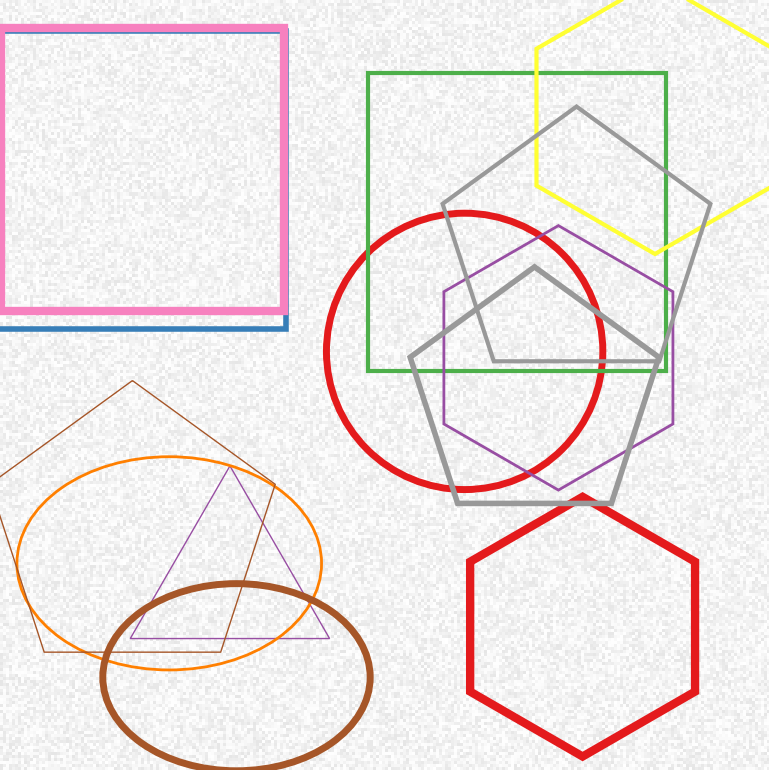[{"shape": "circle", "thickness": 2.5, "radius": 0.9, "center": [0.603, 0.544]}, {"shape": "hexagon", "thickness": 3, "radius": 0.84, "center": [0.757, 0.186]}, {"shape": "square", "thickness": 2, "radius": 0.97, "center": [0.177, 0.767]}, {"shape": "square", "thickness": 1.5, "radius": 0.97, "center": [0.671, 0.712]}, {"shape": "hexagon", "thickness": 1, "radius": 0.86, "center": [0.725, 0.535]}, {"shape": "triangle", "thickness": 0.5, "radius": 0.75, "center": [0.299, 0.245]}, {"shape": "oval", "thickness": 1, "radius": 0.99, "center": [0.22, 0.268]}, {"shape": "hexagon", "thickness": 1.5, "radius": 0.89, "center": [0.851, 0.848]}, {"shape": "pentagon", "thickness": 0.5, "radius": 0.97, "center": [0.172, 0.311]}, {"shape": "oval", "thickness": 2.5, "radius": 0.87, "center": [0.307, 0.12]}, {"shape": "square", "thickness": 3, "radius": 0.92, "center": [0.185, 0.779]}, {"shape": "pentagon", "thickness": 1.5, "radius": 0.91, "center": [0.749, 0.679]}, {"shape": "pentagon", "thickness": 2, "radius": 0.85, "center": [0.694, 0.484]}]